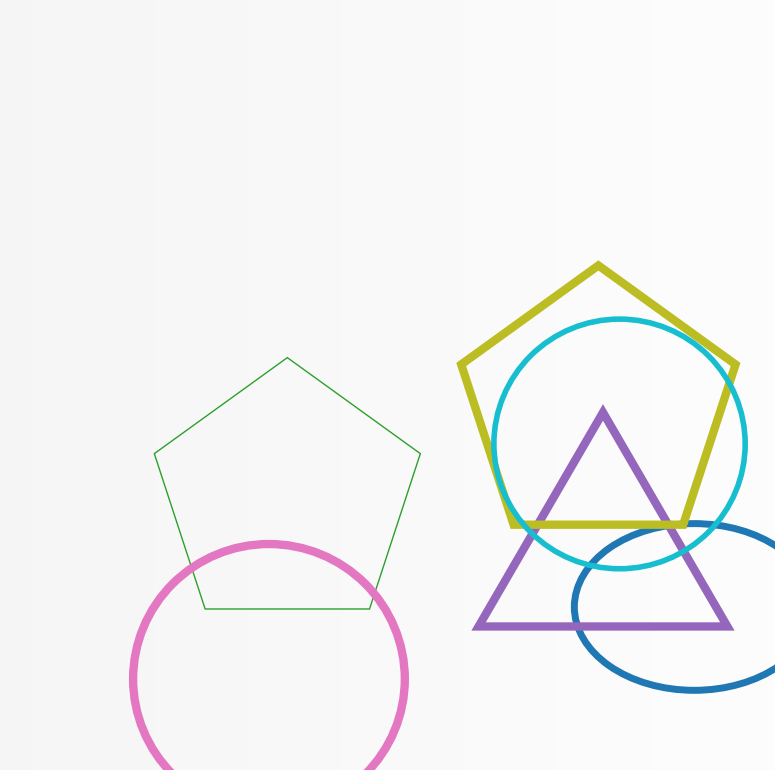[{"shape": "oval", "thickness": 2.5, "radius": 0.77, "center": [0.896, 0.212]}, {"shape": "pentagon", "thickness": 0.5, "radius": 0.9, "center": [0.371, 0.355]}, {"shape": "triangle", "thickness": 3, "radius": 0.93, "center": [0.778, 0.279]}, {"shape": "circle", "thickness": 3, "radius": 0.88, "center": [0.347, 0.118]}, {"shape": "pentagon", "thickness": 3, "radius": 0.93, "center": [0.772, 0.469]}, {"shape": "circle", "thickness": 2, "radius": 0.81, "center": [0.799, 0.423]}]